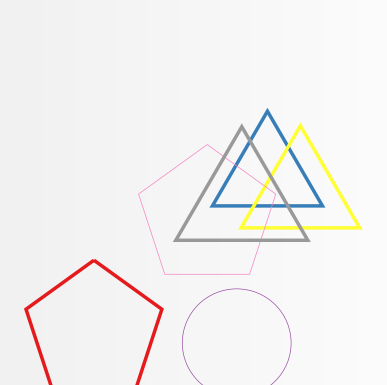[{"shape": "pentagon", "thickness": 2.5, "radius": 0.92, "center": [0.242, 0.14]}, {"shape": "triangle", "thickness": 2.5, "radius": 0.82, "center": [0.69, 0.547]}, {"shape": "circle", "thickness": 0.5, "radius": 0.7, "center": [0.611, 0.109]}, {"shape": "triangle", "thickness": 2.5, "radius": 0.88, "center": [0.775, 0.497]}, {"shape": "pentagon", "thickness": 0.5, "radius": 0.93, "center": [0.535, 0.438]}, {"shape": "triangle", "thickness": 2.5, "radius": 0.98, "center": [0.624, 0.474]}]